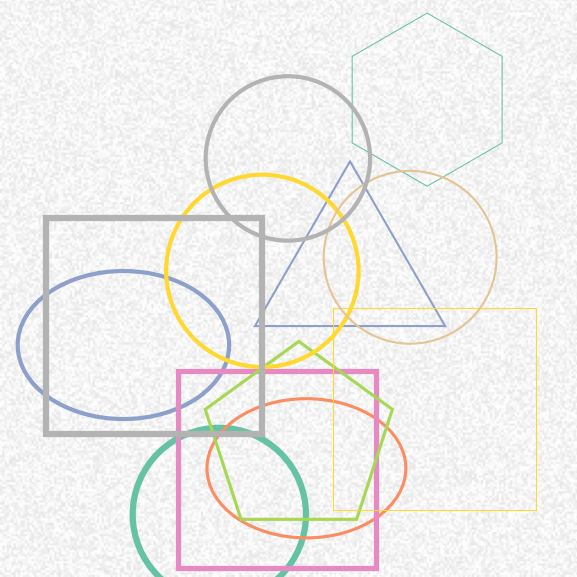[{"shape": "hexagon", "thickness": 0.5, "radius": 0.75, "center": [0.74, 0.827]}, {"shape": "circle", "thickness": 3, "radius": 0.75, "center": [0.38, 0.108]}, {"shape": "oval", "thickness": 1.5, "radius": 0.86, "center": [0.531, 0.188]}, {"shape": "oval", "thickness": 2, "radius": 0.92, "center": [0.214, 0.402]}, {"shape": "triangle", "thickness": 1, "radius": 0.95, "center": [0.606, 0.53]}, {"shape": "square", "thickness": 2.5, "radius": 0.86, "center": [0.479, 0.186]}, {"shape": "pentagon", "thickness": 1.5, "radius": 0.85, "center": [0.517, 0.238]}, {"shape": "circle", "thickness": 2, "radius": 0.83, "center": [0.454, 0.53]}, {"shape": "square", "thickness": 0.5, "radius": 0.88, "center": [0.753, 0.291]}, {"shape": "circle", "thickness": 1, "radius": 0.75, "center": [0.71, 0.554]}, {"shape": "square", "thickness": 3, "radius": 0.93, "center": [0.266, 0.435]}, {"shape": "circle", "thickness": 2, "radius": 0.71, "center": [0.499, 0.725]}]